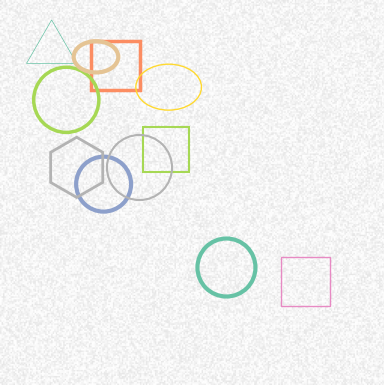[{"shape": "triangle", "thickness": 0.5, "radius": 0.38, "center": [0.134, 0.873]}, {"shape": "circle", "thickness": 3, "radius": 0.38, "center": [0.588, 0.305]}, {"shape": "square", "thickness": 2.5, "radius": 0.32, "center": [0.3, 0.829]}, {"shape": "circle", "thickness": 3, "radius": 0.36, "center": [0.269, 0.522]}, {"shape": "square", "thickness": 1, "radius": 0.32, "center": [0.793, 0.269]}, {"shape": "square", "thickness": 1.5, "radius": 0.29, "center": [0.431, 0.612]}, {"shape": "circle", "thickness": 2.5, "radius": 0.42, "center": [0.172, 0.741]}, {"shape": "oval", "thickness": 1, "radius": 0.43, "center": [0.438, 0.774]}, {"shape": "oval", "thickness": 3, "radius": 0.29, "center": [0.249, 0.852]}, {"shape": "circle", "thickness": 1.5, "radius": 0.42, "center": [0.362, 0.565]}, {"shape": "hexagon", "thickness": 2, "radius": 0.39, "center": [0.199, 0.565]}]